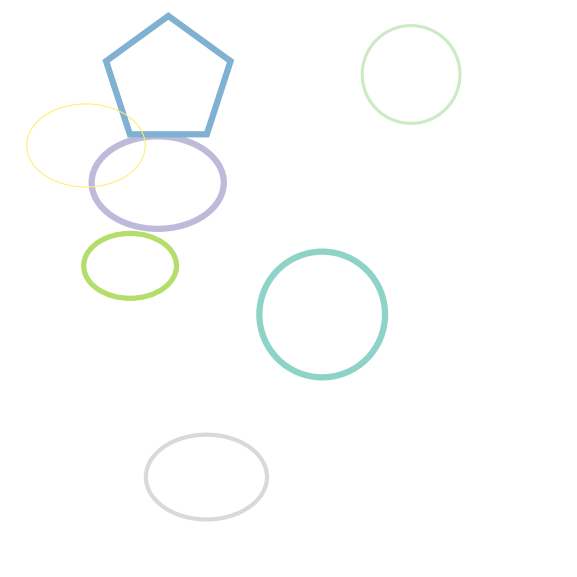[{"shape": "circle", "thickness": 3, "radius": 0.54, "center": [0.558, 0.455]}, {"shape": "oval", "thickness": 3, "radius": 0.57, "center": [0.273, 0.683]}, {"shape": "pentagon", "thickness": 3, "radius": 0.57, "center": [0.291, 0.858]}, {"shape": "oval", "thickness": 2.5, "radius": 0.4, "center": [0.225, 0.539]}, {"shape": "oval", "thickness": 2, "radius": 0.52, "center": [0.357, 0.173]}, {"shape": "circle", "thickness": 1.5, "radius": 0.42, "center": [0.712, 0.87]}, {"shape": "oval", "thickness": 0.5, "radius": 0.51, "center": [0.149, 0.747]}]